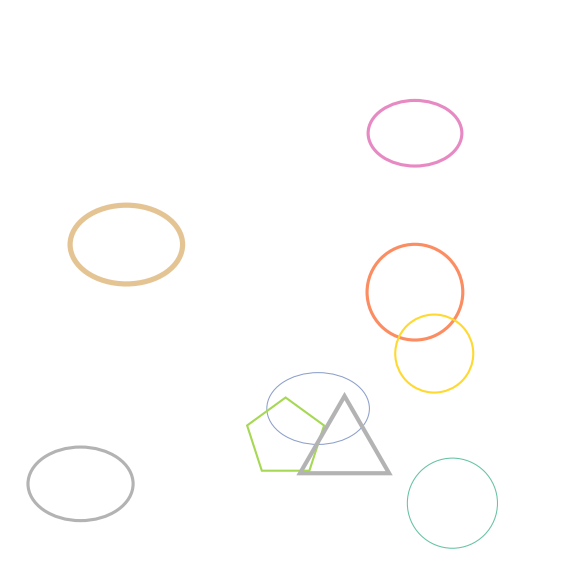[{"shape": "circle", "thickness": 0.5, "radius": 0.39, "center": [0.783, 0.128]}, {"shape": "circle", "thickness": 1.5, "radius": 0.41, "center": [0.718, 0.493]}, {"shape": "oval", "thickness": 0.5, "radius": 0.44, "center": [0.551, 0.292]}, {"shape": "oval", "thickness": 1.5, "radius": 0.41, "center": [0.719, 0.768]}, {"shape": "pentagon", "thickness": 1, "radius": 0.35, "center": [0.495, 0.241]}, {"shape": "circle", "thickness": 1, "radius": 0.34, "center": [0.752, 0.387]}, {"shape": "oval", "thickness": 2.5, "radius": 0.49, "center": [0.219, 0.576]}, {"shape": "triangle", "thickness": 2, "radius": 0.45, "center": [0.597, 0.224]}, {"shape": "oval", "thickness": 1.5, "radius": 0.46, "center": [0.139, 0.161]}]